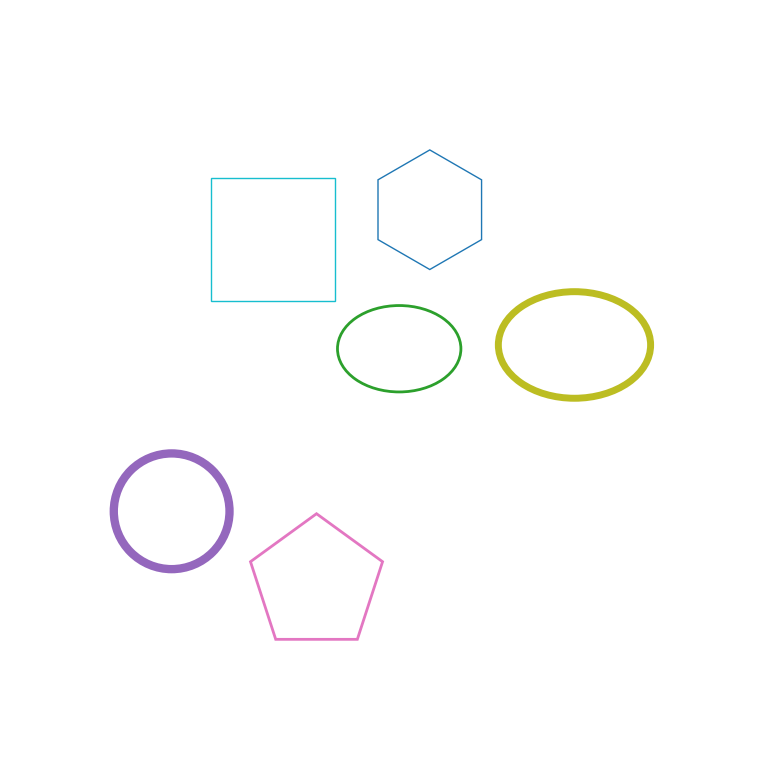[{"shape": "hexagon", "thickness": 0.5, "radius": 0.39, "center": [0.558, 0.728]}, {"shape": "oval", "thickness": 1, "radius": 0.4, "center": [0.518, 0.547]}, {"shape": "circle", "thickness": 3, "radius": 0.38, "center": [0.223, 0.336]}, {"shape": "pentagon", "thickness": 1, "radius": 0.45, "center": [0.411, 0.243]}, {"shape": "oval", "thickness": 2.5, "radius": 0.49, "center": [0.746, 0.552]}, {"shape": "square", "thickness": 0.5, "radius": 0.4, "center": [0.355, 0.689]}]